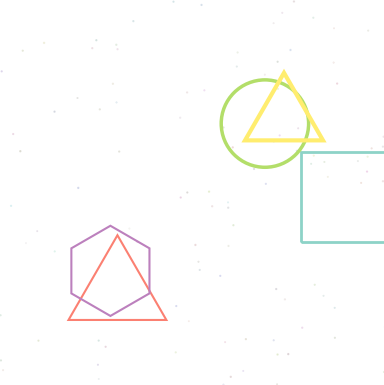[{"shape": "square", "thickness": 2, "radius": 0.58, "center": [0.899, 0.488]}, {"shape": "triangle", "thickness": 1.5, "radius": 0.73, "center": [0.305, 0.242]}, {"shape": "circle", "thickness": 2.5, "radius": 0.57, "center": [0.688, 0.679]}, {"shape": "hexagon", "thickness": 1.5, "radius": 0.59, "center": [0.287, 0.296]}, {"shape": "triangle", "thickness": 3, "radius": 0.58, "center": [0.738, 0.694]}]